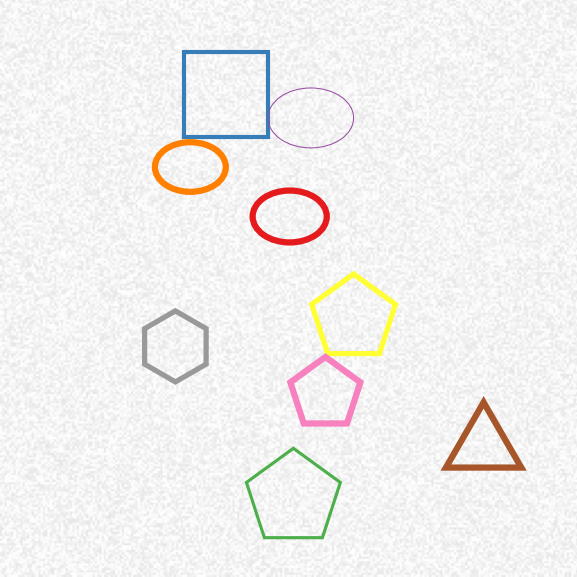[{"shape": "oval", "thickness": 3, "radius": 0.32, "center": [0.502, 0.624]}, {"shape": "square", "thickness": 2, "radius": 0.37, "center": [0.391, 0.836]}, {"shape": "pentagon", "thickness": 1.5, "radius": 0.43, "center": [0.508, 0.137]}, {"shape": "oval", "thickness": 0.5, "radius": 0.37, "center": [0.538, 0.795]}, {"shape": "oval", "thickness": 3, "radius": 0.31, "center": [0.33, 0.71]}, {"shape": "pentagon", "thickness": 2.5, "radius": 0.38, "center": [0.612, 0.448]}, {"shape": "triangle", "thickness": 3, "radius": 0.38, "center": [0.837, 0.227]}, {"shape": "pentagon", "thickness": 3, "radius": 0.32, "center": [0.563, 0.317]}, {"shape": "hexagon", "thickness": 2.5, "radius": 0.31, "center": [0.304, 0.399]}]